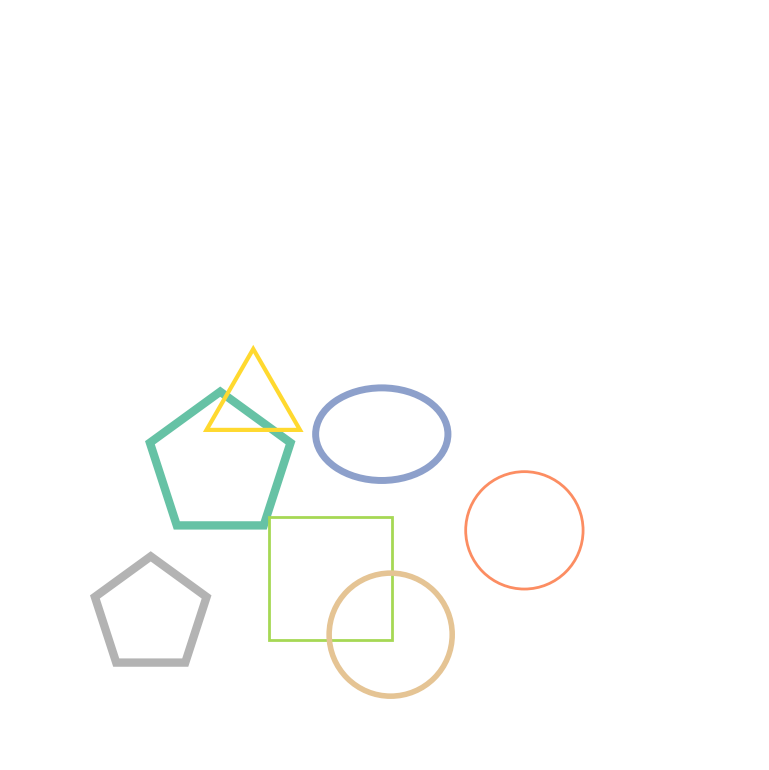[{"shape": "pentagon", "thickness": 3, "radius": 0.48, "center": [0.286, 0.395]}, {"shape": "circle", "thickness": 1, "radius": 0.38, "center": [0.681, 0.311]}, {"shape": "oval", "thickness": 2.5, "radius": 0.43, "center": [0.496, 0.436]}, {"shape": "square", "thickness": 1, "radius": 0.4, "center": [0.429, 0.249]}, {"shape": "triangle", "thickness": 1.5, "radius": 0.35, "center": [0.329, 0.477]}, {"shape": "circle", "thickness": 2, "radius": 0.4, "center": [0.507, 0.176]}, {"shape": "pentagon", "thickness": 3, "radius": 0.38, "center": [0.196, 0.201]}]